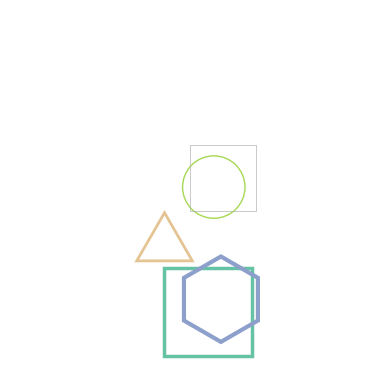[{"shape": "square", "thickness": 2.5, "radius": 0.57, "center": [0.541, 0.19]}, {"shape": "hexagon", "thickness": 3, "radius": 0.55, "center": [0.574, 0.223]}, {"shape": "circle", "thickness": 1, "radius": 0.41, "center": [0.555, 0.514]}, {"shape": "triangle", "thickness": 2, "radius": 0.42, "center": [0.427, 0.364]}, {"shape": "square", "thickness": 0.5, "radius": 0.43, "center": [0.58, 0.538]}]